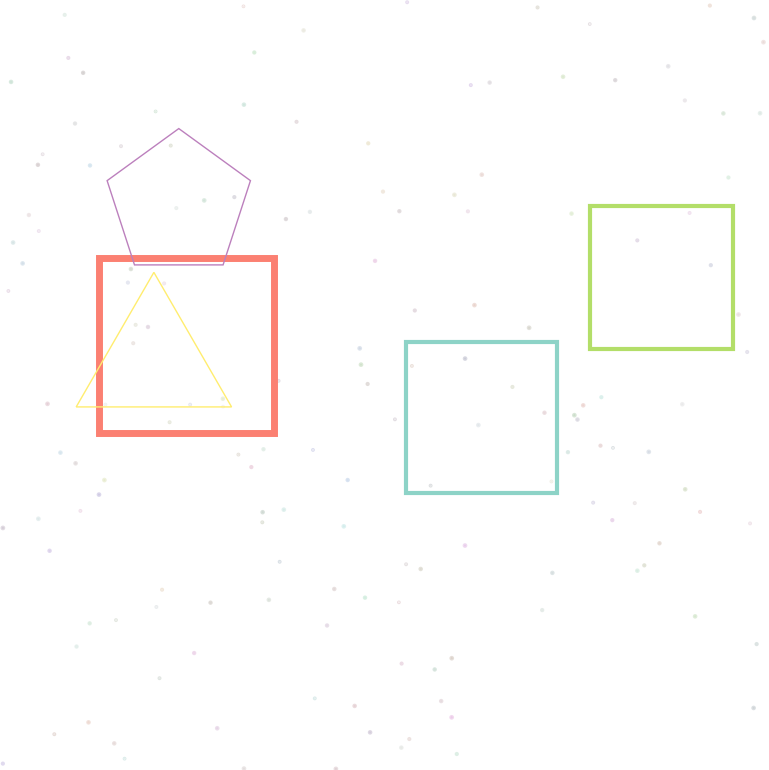[{"shape": "square", "thickness": 1.5, "radius": 0.49, "center": [0.625, 0.457]}, {"shape": "square", "thickness": 2.5, "radius": 0.57, "center": [0.243, 0.551]}, {"shape": "square", "thickness": 1.5, "radius": 0.46, "center": [0.859, 0.64]}, {"shape": "pentagon", "thickness": 0.5, "radius": 0.49, "center": [0.232, 0.735]}, {"shape": "triangle", "thickness": 0.5, "radius": 0.58, "center": [0.2, 0.53]}]